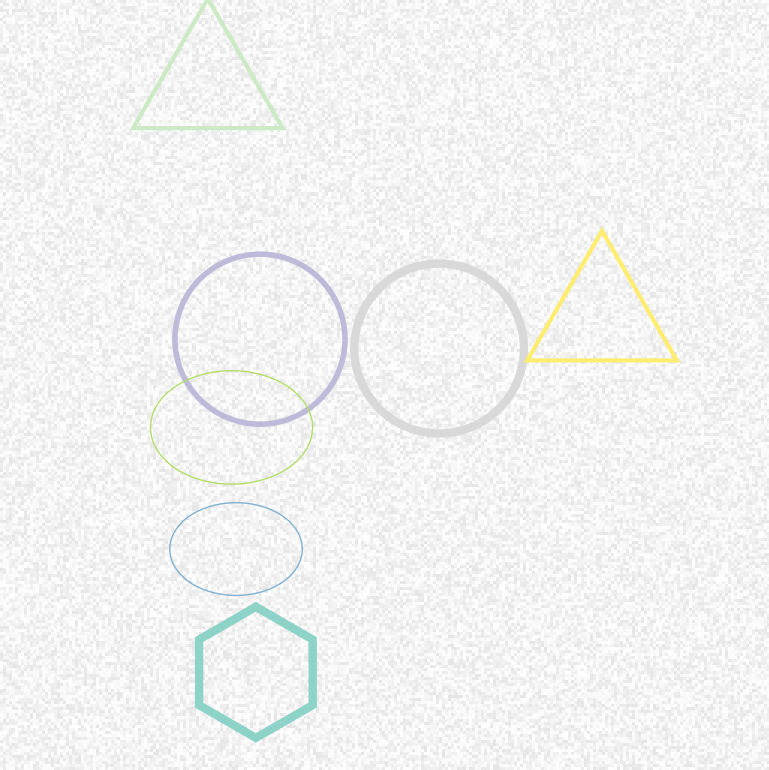[{"shape": "hexagon", "thickness": 3, "radius": 0.43, "center": [0.332, 0.127]}, {"shape": "circle", "thickness": 2, "radius": 0.55, "center": [0.338, 0.559]}, {"shape": "oval", "thickness": 0.5, "radius": 0.43, "center": [0.307, 0.287]}, {"shape": "oval", "thickness": 0.5, "radius": 0.53, "center": [0.301, 0.445]}, {"shape": "circle", "thickness": 3, "radius": 0.55, "center": [0.57, 0.547]}, {"shape": "triangle", "thickness": 1.5, "radius": 0.56, "center": [0.27, 0.89]}, {"shape": "triangle", "thickness": 1.5, "radius": 0.56, "center": [0.782, 0.588]}]